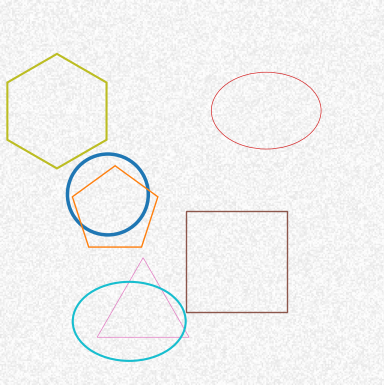[{"shape": "circle", "thickness": 2.5, "radius": 0.53, "center": [0.28, 0.495]}, {"shape": "pentagon", "thickness": 1, "radius": 0.58, "center": [0.299, 0.453]}, {"shape": "oval", "thickness": 0.5, "radius": 0.71, "center": [0.691, 0.713]}, {"shape": "square", "thickness": 1, "radius": 0.66, "center": [0.614, 0.321]}, {"shape": "triangle", "thickness": 0.5, "radius": 0.69, "center": [0.372, 0.193]}, {"shape": "hexagon", "thickness": 1.5, "radius": 0.74, "center": [0.148, 0.711]}, {"shape": "oval", "thickness": 1.5, "radius": 0.73, "center": [0.336, 0.165]}]